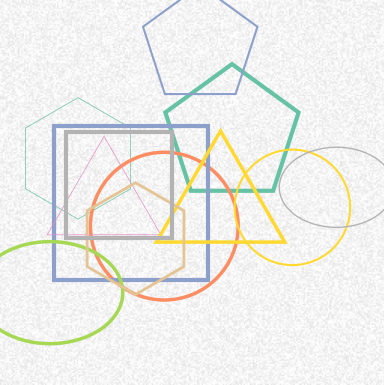[{"shape": "hexagon", "thickness": 0.5, "radius": 0.79, "center": [0.203, 0.589]}, {"shape": "pentagon", "thickness": 3, "radius": 0.91, "center": [0.603, 0.652]}, {"shape": "circle", "thickness": 2.5, "radius": 0.96, "center": [0.427, 0.413]}, {"shape": "pentagon", "thickness": 1.5, "radius": 0.78, "center": [0.52, 0.882]}, {"shape": "square", "thickness": 3, "radius": 1.0, "center": [0.34, 0.472]}, {"shape": "triangle", "thickness": 0.5, "radius": 0.85, "center": [0.27, 0.475]}, {"shape": "oval", "thickness": 2.5, "radius": 0.95, "center": [0.13, 0.24]}, {"shape": "triangle", "thickness": 2.5, "radius": 0.96, "center": [0.573, 0.467]}, {"shape": "circle", "thickness": 1.5, "radius": 0.75, "center": [0.759, 0.461]}, {"shape": "hexagon", "thickness": 2, "radius": 0.73, "center": [0.352, 0.38]}, {"shape": "square", "thickness": 3, "radius": 0.69, "center": [0.309, 0.519]}, {"shape": "oval", "thickness": 1, "radius": 0.74, "center": [0.874, 0.514]}]